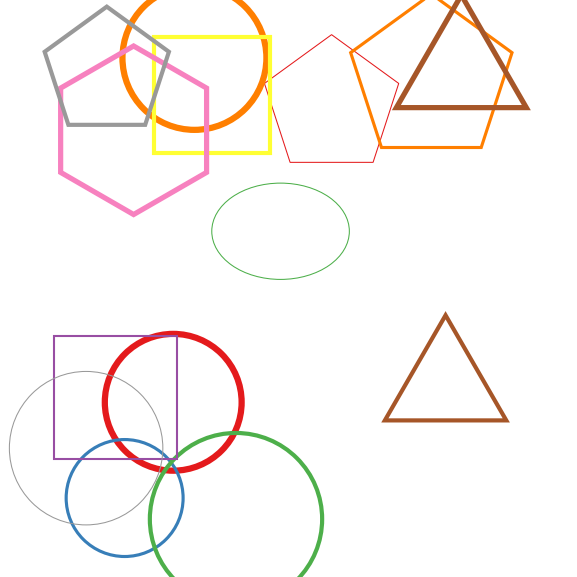[{"shape": "circle", "thickness": 3, "radius": 0.59, "center": [0.3, 0.303]}, {"shape": "pentagon", "thickness": 0.5, "radius": 0.61, "center": [0.574, 0.817]}, {"shape": "circle", "thickness": 1.5, "radius": 0.51, "center": [0.216, 0.137]}, {"shape": "oval", "thickness": 0.5, "radius": 0.6, "center": [0.486, 0.599]}, {"shape": "circle", "thickness": 2, "radius": 0.75, "center": [0.409, 0.1]}, {"shape": "square", "thickness": 1, "radius": 0.53, "center": [0.2, 0.311]}, {"shape": "circle", "thickness": 3, "radius": 0.62, "center": [0.337, 0.899]}, {"shape": "pentagon", "thickness": 1.5, "radius": 0.73, "center": [0.747, 0.863]}, {"shape": "square", "thickness": 2, "radius": 0.5, "center": [0.366, 0.835]}, {"shape": "triangle", "thickness": 2, "radius": 0.61, "center": [0.772, 0.332]}, {"shape": "triangle", "thickness": 2.5, "radius": 0.65, "center": [0.799, 0.878]}, {"shape": "hexagon", "thickness": 2.5, "radius": 0.73, "center": [0.231, 0.774]}, {"shape": "circle", "thickness": 0.5, "radius": 0.66, "center": [0.149, 0.223]}, {"shape": "pentagon", "thickness": 2, "radius": 0.57, "center": [0.185, 0.874]}]